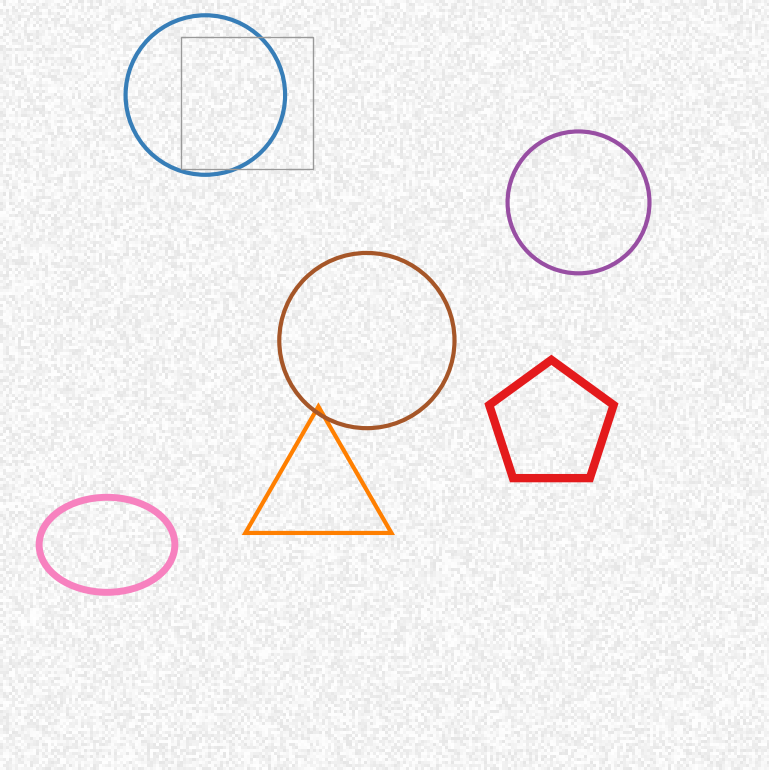[{"shape": "pentagon", "thickness": 3, "radius": 0.42, "center": [0.716, 0.448]}, {"shape": "circle", "thickness": 1.5, "radius": 0.52, "center": [0.267, 0.877]}, {"shape": "circle", "thickness": 1.5, "radius": 0.46, "center": [0.751, 0.737]}, {"shape": "triangle", "thickness": 1.5, "radius": 0.55, "center": [0.414, 0.363]}, {"shape": "circle", "thickness": 1.5, "radius": 0.57, "center": [0.476, 0.558]}, {"shape": "oval", "thickness": 2.5, "radius": 0.44, "center": [0.139, 0.292]}, {"shape": "square", "thickness": 0.5, "radius": 0.43, "center": [0.321, 0.866]}]